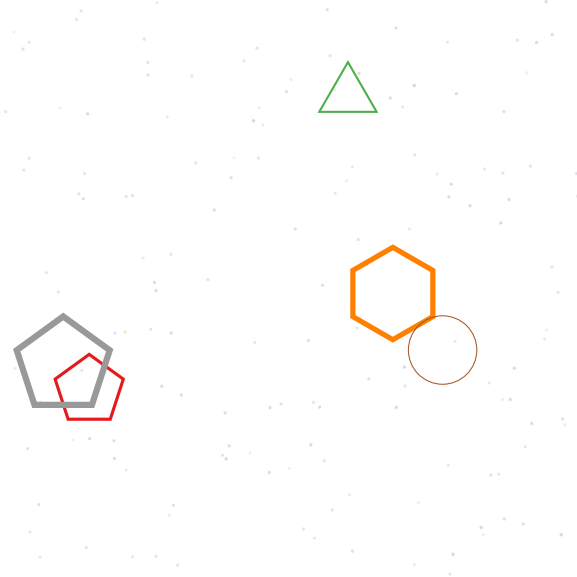[{"shape": "pentagon", "thickness": 1.5, "radius": 0.31, "center": [0.154, 0.323]}, {"shape": "triangle", "thickness": 1, "radius": 0.29, "center": [0.603, 0.834]}, {"shape": "hexagon", "thickness": 2.5, "radius": 0.4, "center": [0.68, 0.491]}, {"shape": "circle", "thickness": 0.5, "radius": 0.3, "center": [0.766, 0.393]}, {"shape": "pentagon", "thickness": 3, "radius": 0.42, "center": [0.109, 0.367]}]